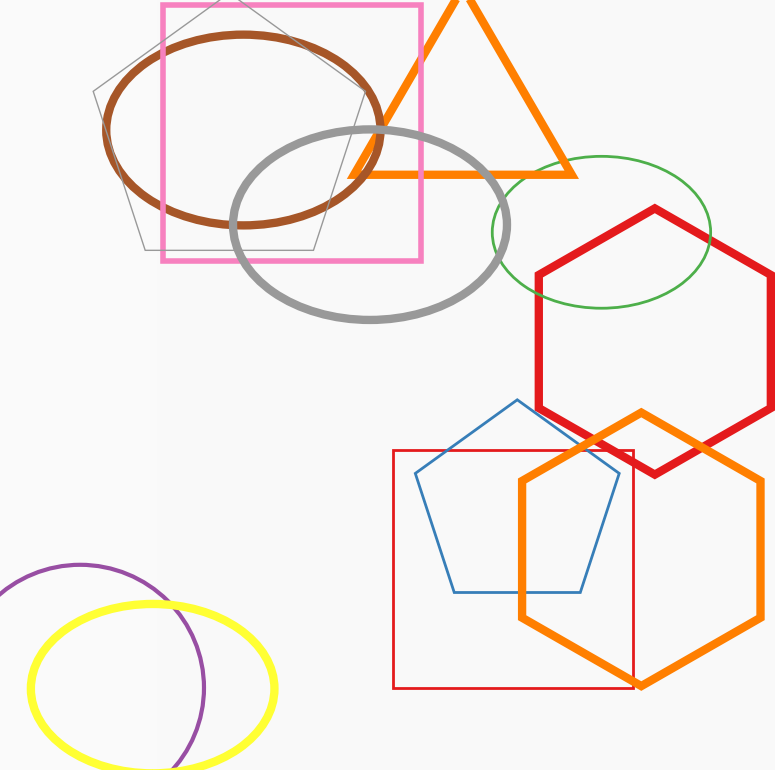[{"shape": "hexagon", "thickness": 3, "radius": 0.86, "center": [0.845, 0.556]}, {"shape": "square", "thickness": 1, "radius": 0.77, "center": [0.662, 0.261]}, {"shape": "pentagon", "thickness": 1, "radius": 0.69, "center": [0.667, 0.342]}, {"shape": "oval", "thickness": 1, "radius": 0.7, "center": [0.776, 0.698]}, {"shape": "circle", "thickness": 1.5, "radius": 0.8, "center": [0.103, 0.107]}, {"shape": "hexagon", "thickness": 3, "radius": 0.89, "center": [0.827, 0.287]}, {"shape": "triangle", "thickness": 3, "radius": 0.81, "center": [0.597, 0.854]}, {"shape": "oval", "thickness": 3, "radius": 0.79, "center": [0.197, 0.106]}, {"shape": "oval", "thickness": 3, "radius": 0.88, "center": [0.314, 0.831]}, {"shape": "square", "thickness": 2, "radius": 0.83, "center": [0.377, 0.827]}, {"shape": "oval", "thickness": 3, "radius": 0.88, "center": [0.477, 0.708]}, {"shape": "pentagon", "thickness": 0.5, "radius": 0.92, "center": [0.296, 0.824]}]